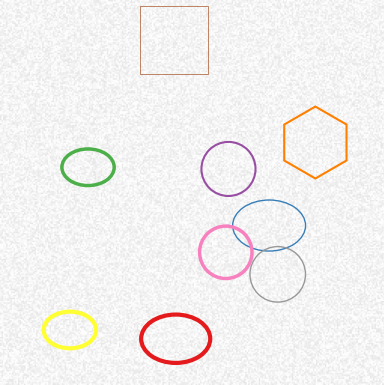[{"shape": "oval", "thickness": 3, "radius": 0.45, "center": [0.456, 0.12]}, {"shape": "oval", "thickness": 1, "radius": 0.47, "center": [0.699, 0.414]}, {"shape": "oval", "thickness": 2.5, "radius": 0.34, "center": [0.229, 0.566]}, {"shape": "circle", "thickness": 1.5, "radius": 0.35, "center": [0.593, 0.561]}, {"shape": "hexagon", "thickness": 1.5, "radius": 0.47, "center": [0.819, 0.63]}, {"shape": "oval", "thickness": 3, "radius": 0.34, "center": [0.182, 0.143]}, {"shape": "square", "thickness": 0.5, "radius": 0.44, "center": [0.451, 0.896]}, {"shape": "circle", "thickness": 2.5, "radius": 0.34, "center": [0.586, 0.345]}, {"shape": "circle", "thickness": 1, "radius": 0.36, "center": [0.721, 0.287]}]